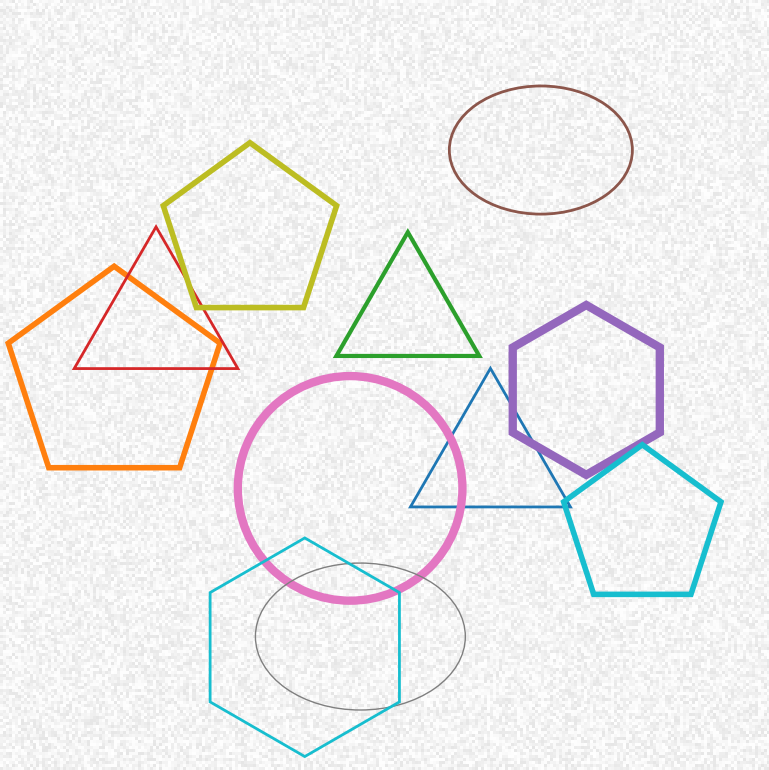[{"shape": "triangle", "thickness": 1, "radius": 0.6, "center": [0.637, 0.402]}, {"shape": "pentagon", "thickness": 2, "radius": 0.72, "center": [0.148, 0.51]}, {"shape": "triangle", "thickness": 1.5, "radius": 0.54, "center": [0.53, 0.591]}, {"shape": "triangle", "thickness": 1, "radius": 0.61, "center": [0.203, 0.583]}, {"shape": "hexagon", "thickness": 3, "radius": 0.55, "center": [0.761, 0.494]}, {"shape": "oval", "thickness": 1, "radius": 0.59, "center": [0.702, 0.805]}, {"shape": "circle", "thickness": 3, "radius": 0.73, "center": [0.455, 0.366]}, {"shape": "oval", "thickness": 0.5, "radius": 0.68, "center": [0.468, 0.173]}, {"shape": "pentagon", "thickness": 2, "radius": 0.59, "center": [0.325, 0.696]}, {"shape": "hexagon", "thickness": 1, "radius": 0.71, "center": [0.396, 0.159]}, {"shape": "pentagon", "thickness": 2, "radius": 0.54, "center": [0.834, 0.315]}]